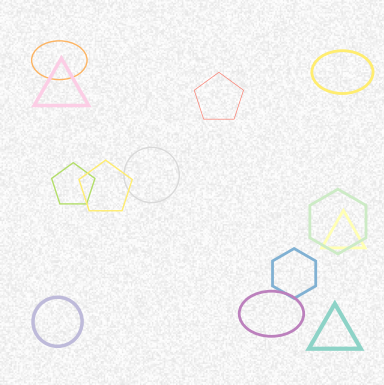[{"shape": "triangle", "thickness": 3, "radius": 0.39, "center": [0.87, 0.133]}, {"shape": "triangle", "thickness": 2, "radius": 0.32, "center": [0.892, 0.389]}, {"shape": "circle", "thickness": 2.5, "radius": 0.32, "center": [0.15, 0.164]}, {"shape": "pentagon", "thickness": 0.5, "radius": 0.34, "center": [0.569, 0.745]}, {"shape": "hexagon", "thickness": 2, "radius": 0.32, "center": [0.764, 0.29]}, {"shape": "oval", "thickness": 1, "radius": 0.36, "center": [0.154, 0.844]}, {"shape": "pentagon", "thickness": 1, "radius": 0.3, "center": [0.19, 0.518]}, {"shape": "triangle", "thickness": 2.5, "radius": 0.41, "center": [0.159, 0.767]}, {"shape": "circle", "thickness": 1, "radius": 0.36, "center": [0.394, 0.546]}, {"shape": "oval", "thickness": 2, "radius": 0.42, "center": [0.705, 0.185]}, {"shape": "hexagon", "thickness": 2, "radius": 0.42, "center": [0.878, 0.424]}, {"shape": "oval", "thickness": 2, "radius": 0.4, "center": [0.889, 0.813]}, {"shape": "pentagon", "thickness": 1, "radius": 0.36, "center": [0.274, 0.511]}]